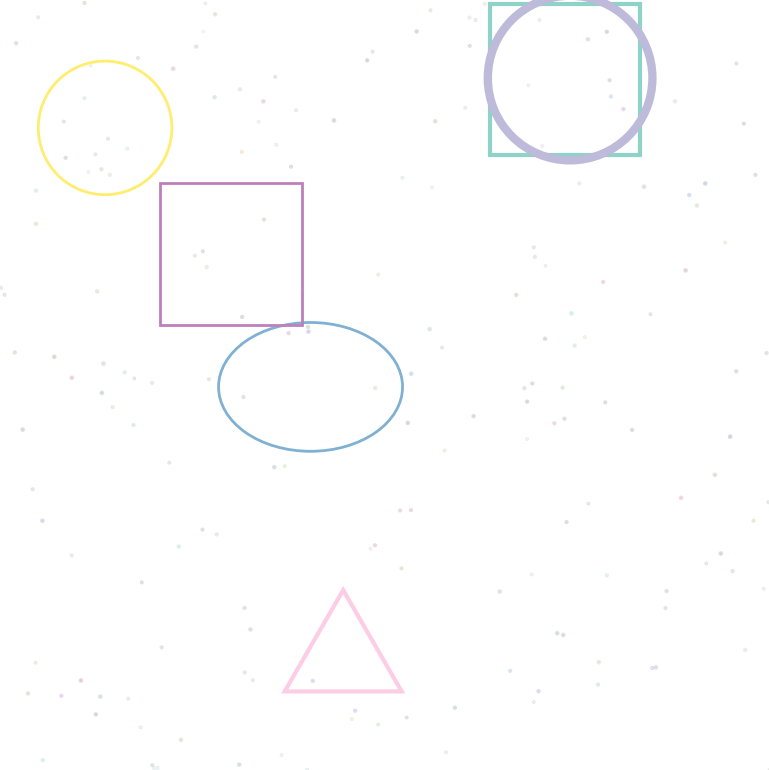[{"shape": "square", "thickness": 1.5, "radius": 0.49, "center": [0.734, 0.897]}, {"shape": "circle", "thickness": 3, "radius": 0.53, "center": [0.74, 0.899]}, {"shape": "oval", "thickness": 1, "radius": 0.6, "center": [0.403, 0.498]}, {"shape": "triangle", "thickness": 1.5, "radius": 0.44, "center": [0.446, 0.146]}, {"shape": "square", "thickness": 1, "radius": 0.46, "center": [0.3, 0.67]}, {"shape": "circle", "thickness": 1, "radius": 0.43, "center": [0.136, 0.834]}]